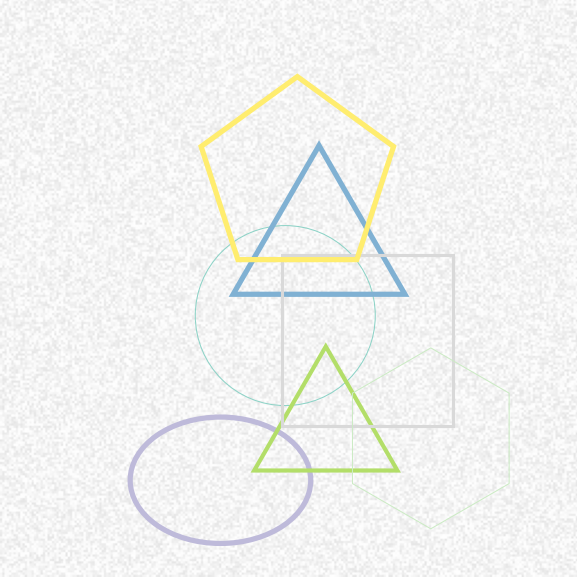[{"shape": "circle", "thickness": 0.5, "radius": 0.78, "center": [0.494, 0.453]}, {"shape": "oval", "thickness": 2.5, "radius": 0.78, "center": [0.382, 0.168]}, {"shape": "triangle", "thickness": 2.5, "radius": 0.86, "center": [0.552, 0.575]}, {"shape": "triangle", "thickness": 2, "radius": 0.72, "center": [0.564, 0.256]}, {"shape": "square", "thickness": 1.5, "radius": 0.74, "center": [0.636, 0.409]}, {"shape": "hexagon", "thickness": 0.5, "radius": 0.78, "center": [0.746, 0.24]}, {"shape": "pentagon", "thickness": 2.5, "radius": 0.88, "center": [0.515, 0.691]}]